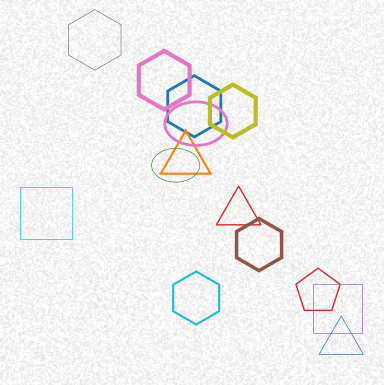[{"shape": "hexagon", "thickness": 2, "radius": 0.4, "center": [0.505, 0.724]}, {"shape": "triangle", "thickness": 0.5, "radius": 0.33, "center": [0.886, 0.113]}, {"shape": "triangle", "thickness": 1.5, "radius": 0.37, "center": [0.482, 0.586]}, {"shape": "oval", "thickness": 0.5, "radius": 0.31, "center": [0.456, 0.571]}, {"shape": "pentagon", "thickness": 1, "radius": 0.3, "center": [0.826, 0.243]}, {"shape": "triangle", "thickness": 1, "radius": 0.33, "center": [0.62, 0.449]}, {"shape": "square", "thickness": 0.5, "radius": 0.32, "center": [0.877, 0.198]}, {"shape": "hexagon", "thickness": 2.5, "radius": 0.34, "center": [0.673, 0.365]}, {"shape": "oval", "thickness": 2, "radius": 0.4, "center": [0.509, 0.679]}, {"shape": "hexagon", "thickness": 3, "radius": 0.38, "center": [0.427, 0.792]}, {"shape": "hexagon", "thickness": 0.5, "radius": 0.39, "center": [0.246, 0.896]}, {"shape": "hexagon", "thickness": 3, "radius": 0.34, "center": [0.605, 0.712]}, {"shape": "hexagon", "thickness": 1.5, "radius": 0.34, "center": [0.51, 0.226]}, {"shape": "square", "thickness": 0.5, "radius": 0.34, "center": [0.119, 0.448]}]